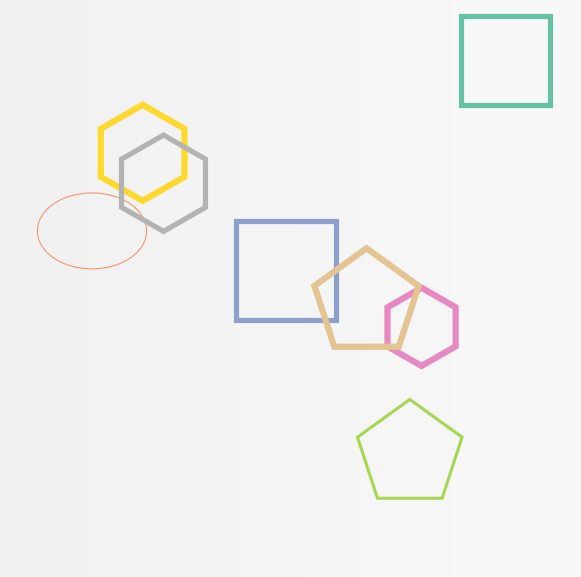[{"shape": "square", "thickness": 2.5, "radius": 0.38, "center": [0.869, 0.894]}, {"shape": "oval", "thickness": 0.5, "radius": 0.47, "center": [0.158, 0.599]}, {"shape": "square", "thickness": 2.5, "radius": 0.43, "center": [0.492, 0.531]}, {"shape": "hexagon", "thickness": 3, "radius": 0.34, "center": [0.725, 0.433]}, {"shape": "pentagon", "thickness": 1.5, "radius": 0.47, "center": [0.705, 0.213]}, {"shape": "hexagon", "thickness": 3, "radius": 0.42, "center": [0.245, 0.735]}, {"shape": "pentagon", "thickness": 3, "radius": 0.47, "center": [0.631, 0.475]}, {"shape": "hexagon", "thickness": 2.5, "radius": 0.42, "center": [0.281, 0.682]}]